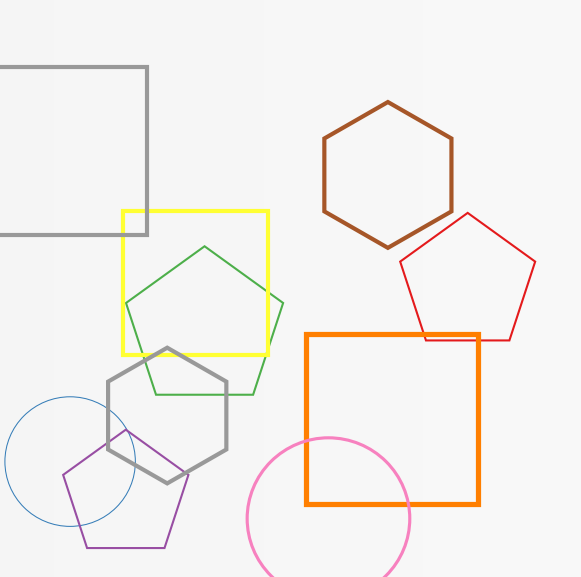[{"shape": "pentagon", "thickness": 1, "radius": 0.61, "center": [0.805, 0.508]}, {"shape": "circle", "thickness": 0.5, "radius": 0.56, "center": [0.121, 0.2]}, {"shape": "pentagon", "thickness": 1, "radius": 0.71, "center": [0.352, 0.431]}, {"shape": "pentagon", "thickness": 1, "radius": 0.57, "center": [0.216, 0.142]}, {"shape": "square", "thickness": 2.5, "radius": 0.74, "center": [0.674, 0.274]}, {"shape": "square", "thickness": 2, "radius": 0.62, "center": [0.337, 0.51]}, {"shape": "hexagon", "thickness": 2, "radius": 0.63, "center": [0.667, 0.696]}, {"shape": "circle", "thickness": 1.5, "radius": 0.7, "center": [0.565, 0.101]}, {"shape": "square", "thickness": 2, "radius": 0.73, "center": [0.106, 0.738]}, {"shape": "hexagon", "thickness": 2, "radius": 0.59, "center": [0.288, 0.28]}]